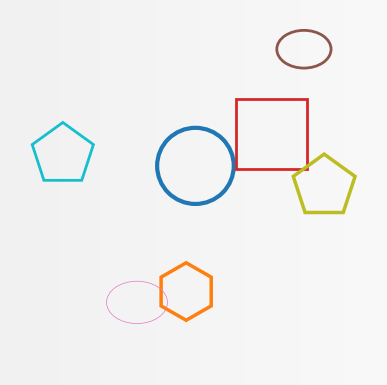[{"shape": "circle", "thickness": 3, "radius": 0.49, "center": [0.504, 0.569]}, {"shape": "hexagon", "thickness": 2.5, "radius": 0.37, "center": [0.48, 0.243]}, {"shape": "square", "thickness": 2, "radius": 0.46, "center": [0.701, 0.652]}, {"shape": "oval", "thickness": 2, "radius": 0.35, "center": [0.784, 0.872]}, {"shape": "oval", "thickness": 0.5, "radius": 0.39, "center": [0.354, 0.215]}, {"shape": "pentagon", "thickness": 2.5, "radius": 0.42, "center": [0.837, 0.516]}, {"shape": "pentagon", "thickness": 2, "radius": 0.42, "center": [0.162, 0.599]}]